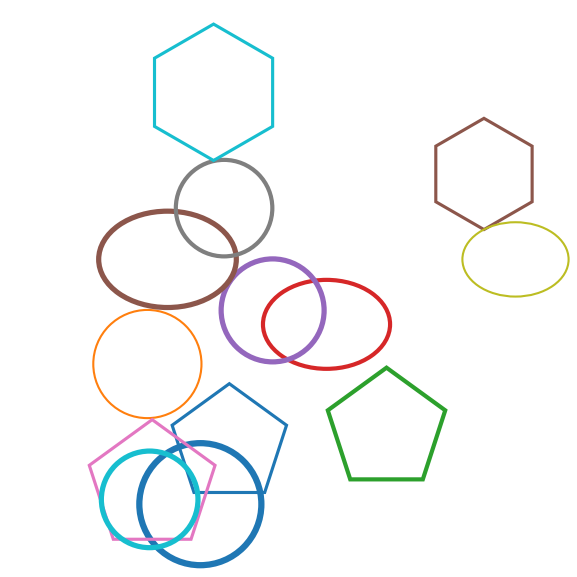[{"shape": "circle", "thickness": 3, "radius": 0.53, "center": [0.347, 0.126]}, {"shape": "pentagon", "thickness": 1.5, "radius": 0.52, "center": [0.397, 0.231]}, {"shape": "circle", "thickness": 1, "radius": 0.47, "center": [0.255, 0.369]}, {"shape": "pentagon", "thickness": 2, "radius": 0.53, "center": [0.669, 0.256]}, {"shape": "oval", "thickness": 2, "radius": 0.55, "center": [0.565, 0.437]}, {"shape": "circle", "thickness": 2.5, "radius": 0.45, "center": [0.472, 0.462]}, {"shape": "oval", "thickness": 2.5, "radius": 0.6, "center": [0.29, 0.55]}, {"shape": "hexagon", "thickness": 1.5, "radius": 0.48, "center": [0.838, 0.698]}, {"shape": "pentagon", "thickness": 1.5, "radius": 0.57, "center": [0.263, 0.158]}, {"shape": "circle", "thickness": 2, "radius": 0.42, "center": [0.388, 0.639]}, {"shape": "oval", "thickness": 1, "radius": 0.46, "center": [0.893, 0.55]}, {"shape": "hexagon", "thickness": 1.5, "radius": 0.59, "center": [0.37, 0.839]}, {"shape": "circle", "thickness": 2.5, "radius": 0.42, "center": [0.259, 0.134]}]